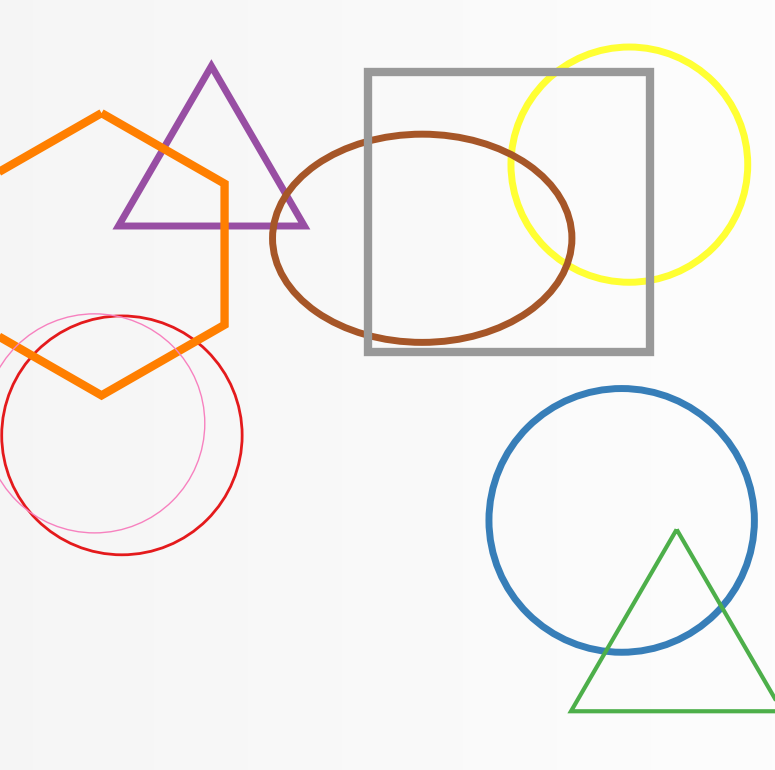[{"shape": "circle", "thickness": 1, "radius": 0.78, "center": [0.157, 0.435]}, {"shape": "circle", "thickness": 2.5, "radius": 0.86, "center": [0.802, 0.324]}, {"shape": "triangle", "thickness": 1.5, "radius": 0.79, "center": [0.873, 0.155]}, {"shape": "triangle", "thickness": 2.5, "radius": 0.69, "center": [0.273, 0.776]}, {"shape": "hexagon", "thickness": 3, "radius": 0.92, "center": [0.131, 0.67]}, {"shape": "circle", "thickness": 2.5, "radius": 0.76, "center": [0.812, 0.786]}, {"shape": "oval", "thickness": 2.5, "radius": 0.97, "center": [0.545, 0.691]}, {"shape": "circle", "thickness": 0.5, "radius": 0.71, "center": [0.122, 0.45]}, {"shape": "square", "thickness": 3, "radius": 0.91, "center": [0.657, 0.725]}]